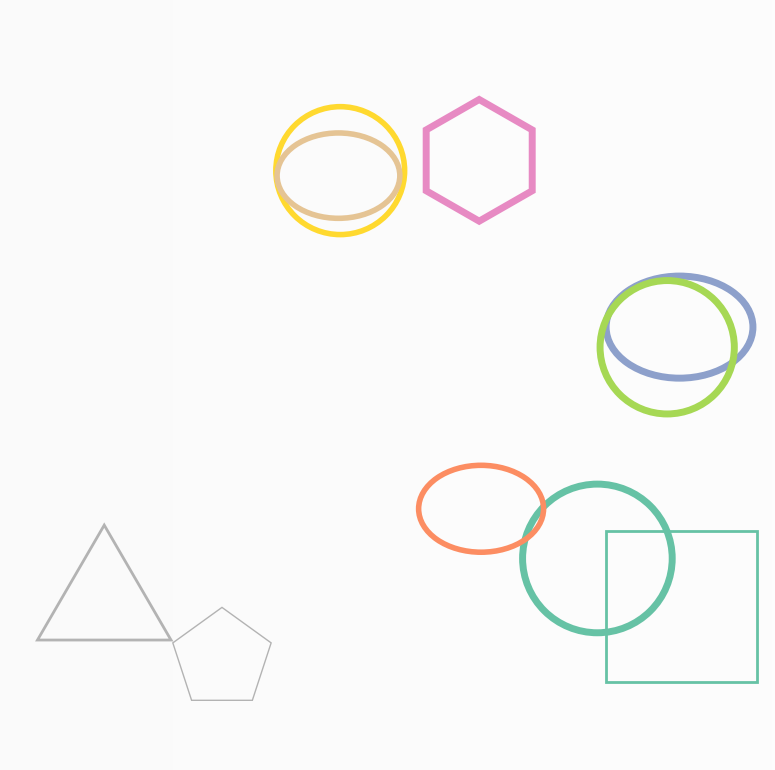[{"shape": "circle", "thickness": 2.5, "radius": 0.48, "center": [0.771, 0.275]}, {"shape": "square", "thickness": 1, "radius": 0.49, "center": [0.879, 0.212]}, {"shape": "oval", "thickness": 2, "radius": 0.4, "center": [0.621, 0.339]}, {"shape": "oval", "thickness": 2.5, "radius": 0.47, "center": [0.877, 0.575]}, {"shape": "hexagon", "thickness": 2.5, "radius": 0.39, "center": [0.618, 0.792]}, {"shape": "circle", "thickness": 2.5, "radius": 0.43, "center": [0.861, 0.549]}, {"shape": "circle", "thickness": 2, "radius": 0.42, "center": [0.439, 0.778]}, {"shape": "oval", "thickness": 2, "radius": 0.4, "center": [0.437, 0.772]}, {"shape": "pentagon", "thickness": 0.5, "radius": 0.33, "center": [0.286, 0.144]}, {"shape": "triangle", "thickness": 1, "radius": 0.5, "center": [0.135, 0.219]}]